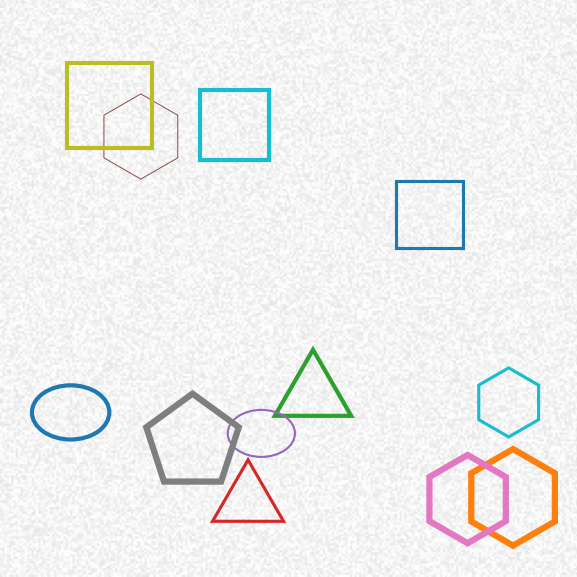[{"shape": "square", "thickness": 1.5, "radius": 0.29, "center": [0.744, 0.628]}, {"shape": "oval", "thickness": 2, "radius": 0.33, "center": [0.122, 0.285]}, {"shape": "hexagon", "thickness": 3, "radius": 0.42, "center": [0.888, 0.138]}, {"shape": "triangle", "thickness": 2, "radius": 0.38, "center": [0.542, 0.317]}, {"shape": "triangle", "thickness": 1.5, "radius": 0.35, "center": [0.43, 0.132]}, {"shape": "oval", "thickness": 1, "radius": 0.29, "center": [0.453, 0.249]}, {"shape": "hexagon", "thickness": 0.5, "radius": 0.37, "center": [0.244, 0.763]}, {"shape": "hexagon", "thickness": 3, "radius": 0.38, "center": [0.81, 0.135]}, {"shape": "pentagon", "thickness": 3, "radius": 0.42, "center": [0.333, 0.233]}, {"shape": "square", "thickness": 2, "radius": 0.37, "center": [0.19, 0.817]}, {"shape": "hexagon", "thickness": 1.5, "radius": 0.3, "center": [0.881, 0.302]}, {"shape": "square", "thickness": 2, "radius": 0.3, "center": [0.407, 0.783]}]